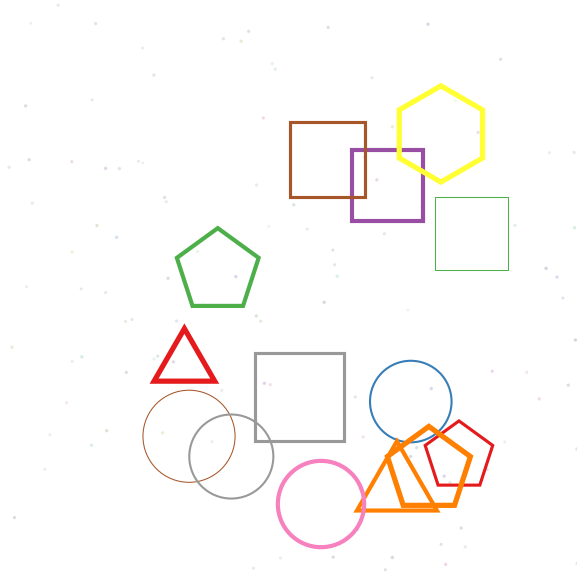[{"shape": "pentagon", "thickness": 1.5, "radius": 0.31, "center": [0.795, 0.209]}, {"shape": "triangle", "thickness": 2.5, "radius": 0.3, "center": [0.319, 0.369]}, {"shape": "circle", "thickness": 1, "radius": 0.35, "center": [0.711, 0.304]}, {"shape": "pentagon", "thickness": 2, "radius": 0.37, "center": [0.377, 0.53]}, {"shape": "square", "thickness": 0.5, "radius": 0.32, "center": [0.817, 0.595]}, {"shape": "square", "thickness": 2, "radius": 0.31, "center": [0.671, 0.678]}, {"shape": "triangle", "thickness": 2, "radius": 0.4, "center": [0.687, 0.155]}, {"shape": "pentagon", "thickness": 2.5, "radius": 0.38, "center": [0.743, 0.185]}, {"shape": "hexagon", "thickness": 2.5, "radius": 0.42, "center": [0.763, 0.767]}, {"shape": "square", "thickness": 1.5, "radius": 0.33, "center": [0.568, 0.723]}, {"shape": "circle", "thickness": 0.5, "radius": 0.4, "center": [0.327, 0.244]}, {"shape": "circle", "thickness": 2, "radius": 0.37, "center": [0.556, 0.126]}, {"shape": "square", "thickness": 1.5, "radius": 0.38, "center": [0.518, 0.312]}, {"shape": "circle", "thickness": 1, "radius": 0.36, "center": [0.401, 0.209]}]